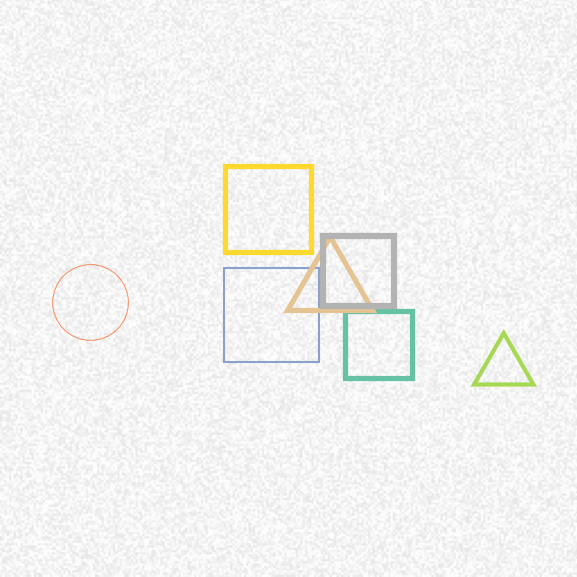[{"shape": "square", "thickness": 2.5, "radius": 0.29, "center": [0.655, 0.403]}, {"shape": "circle", "thickness": 0.5, "radius": 0.33, "center": [0.157, 0.475]}, {"shape": "square", "thickness": 1, "radius": 0.41, "center": [0.47, 0.454]}, {"shape": "triangle", "thickness": 2, "radius": 0.3, "center": [0.872, 0.363]}, {"shape": "square", "thickness": 2.5, "radius": 0.37, "center": [0.464, 0.637]}, {"shape": "triangle", "thickness": 2.5, "radius": 0.43, "center": [0.572, 0.504]}, {"shape": "square", "thickness": 3, "radius": 0.3, "center": [0.621, 0.53]}]